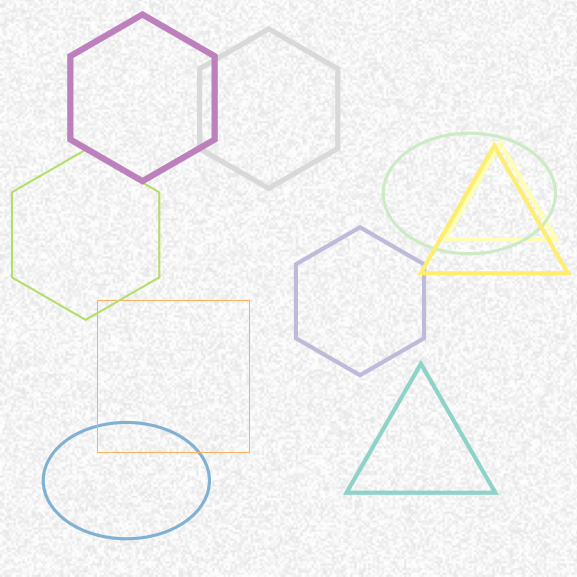[{"shape": "triangle", "thickness": 2, "radius": 0.74, "center": [0.729, 0.22]}, {"shape": "triangle", "thickness": 2, "radius": 0.56, "center": [0.866, 0.64]}, {"shape": "hexagon", "thickness": 2, "radius": 0.64, "center": [0.623, 0.477]}, {"shape": "oval", "thickness": 1.5, "radius": 0.72, "center": [0.219, 0.167]}, {"shape": "square", "thickness": 0.5, "radius": 0.66, "center": [0.3, 0.348]}, {"shape": "hexagon", "thickness": 1, "radius": 0.74, "center": [0.148, 0.593]}, {"shape": "hexagon", "thickness": 2.5, "radius": 0.69, "center": [0.465, 0.811]}, {"shape": "hexagon", "thickness": 3, "radius": 0.72, "center": [0.247, 0.83]}, {"shape": "oval", "thickness": 1.5, "radius": 0.75, "center": [0.813, 0.664]}, {"shape": "triangle", "thickness": 2, "radius": 0.74, "center": [0.856, 0.6]}]